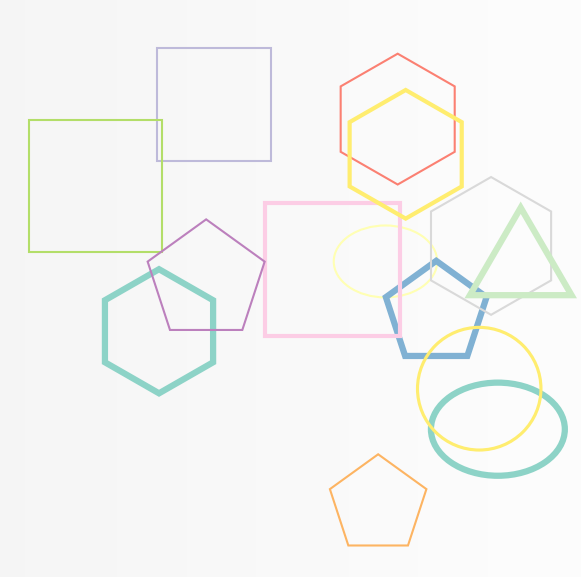[{"shape": "hexagon", "thickness": 3, "radius": 0.54, "center": [0.274, 0.426]}, {"shape": "oval", "thickness": 3, "radius": 0.58, "center": [0.857, 0.256]}, {"shape": "oval", "thickness": 1, "radius": 0.44, "center": [0.663, 0.546]}, {"shape": "square", "thickness": 1, "radius": 0.49, "center": [0.368, 0.818]}, {"shape": "hexagon", "thickness": 1, "radius": 0.57, "center": [0.684, 0.793]}, {"shape": "pentagon", "thickness": 3, "radius": 0.46, "center": [0.75, 0.456]}, {"shape": "pentagon", "thickness": 1, "radius": 0.44, "center": [0.651, 0.125]}, {"shape": "square", "thickness": 1, "radius": 0.57, "center": [0.164, 0.677]}, {"shape": "square", "thickness": 2, "radius": 0.58, "center": [0.572, 0.533]}, {"shape": "hexagon", "thickness": 1, "radius": 0.6, "center": [0.845, 0.573]}, {"shape": "pentagon", "thickness": 1, "radius": 0.53, "center": [0.355, 0.513]}, {"shape": "triangle", "thickness": 3, "radius": 0.5, "center": [0.896, 0.538]}, {"shape": "circle", "thickness": 1.5, "radius": 0.53, "center": [0.824, 0.326]}, {"shape": "hexagon", "thickness": 2, "radius": 0.56, "center": [0.698, 0.732]}]